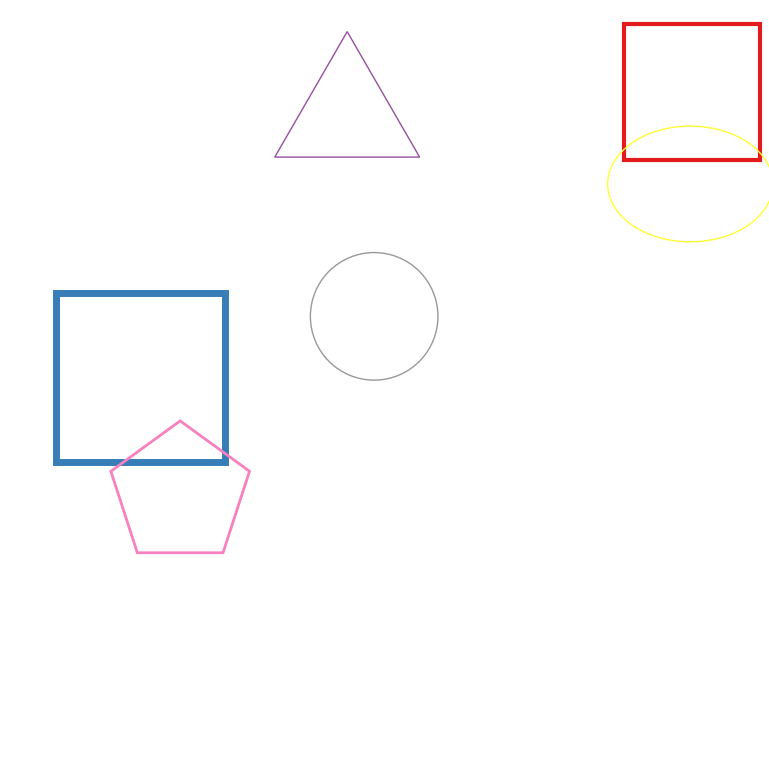[{"shape": "square", "thickness": 1.5, "radius": 0.44, "center": [0.899, 0.881]}, {"shape": "square", "thickness": 2.5, "radius": 0.55, "center": [0.182, 0.509]}, {"shape": "triangle", "thickness": 0.5, "radius": 0.54, "center": [0.451, 0.85]}, {"shape": "oval", "thickness": 0.5, "radius": 0.54, "center": [0.896, 0.761]}, {"shape": "pentagon", "thickness": 1, "radius": 0.47, "center": [0.234, 0.359]}, {"shape": "circle", "thickness": 0.5, "radius": 0.41, "center": [0.486, 0.589]}]